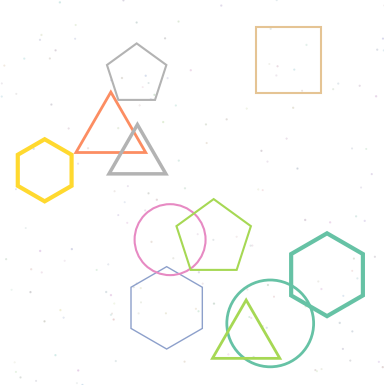[{"shape": "hexagon", "thickness": 3, "radius": 0.54, "center": [0.849, 0.286]}, {"shape": "circle", "thickness": 2, "radius": 0.56, "center": [0.702, 0.16]}, {"shape": "triangle", "thickness": 2, "radius": 0.52, "center": [0.288, 0.656]}, {"shape": "hexagon", "thickness": 1, "radius": 0.53, "center": [0.433, 0.2]}, {"shape": "circle", "thickness": 1.5, "radius": 0.46, "center": [0.442, 0.378]}, {"shape": "pentagon", "thickness": 1.5, "radius": 0.51, "center": [0.555, 0.381]}, {"shape": "triangle", "thickness": 2, "radius": 0.5, "center": [0.639, 0.12]}, {"shape": "hexagon", "thickness": 3, "radius": 0.4, "center": [0.116, 0.558]}, {"shape": "square", "thickness": 1.5, "radius": 0.43, "center": [0.75, 0.844]}, {"shape": "triangle", "thickness": 2.5, "radius": 0.43, "center": [0.357, 0.591]}, {"shape": "pentagon", "thickness": 1.5, "radius": 0.41, "center": [0.355, 0.806]}]